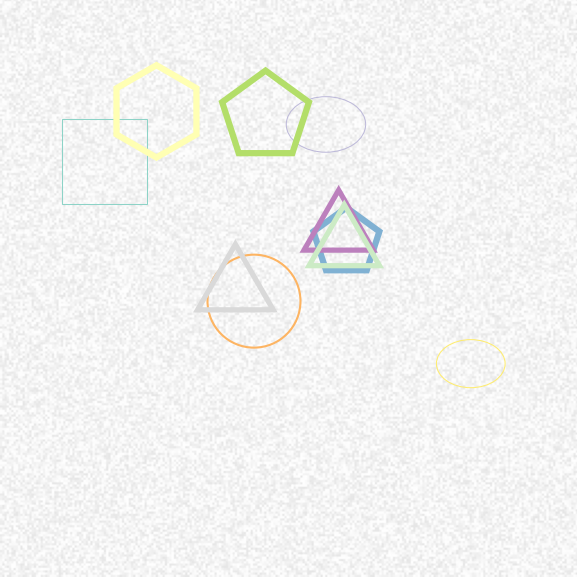[{"shape": "square", "thickness": 0.5, "radius": 0.37, "center": [0.181, 0.719]}, {"shape": "hexagon", "thickness": 3, "radius": 0.4, "center": [0.271, 0.806]}, {"shape": "oval", "thickness": 0.5, "radius": 0.34, "center": [0.564, 0.784]}, {"shape": "pentagon", "thickness": 3, "radius": 0.3, "center": [0.6, 0.58]}, {"shape": "circle", "thickness": 1, "radius": 0.4, "center": [0.44, 0.478]}, {"shape": "pentagon", "thickness": 3, "radius": 0.39, "center": [0.46, 0.798]}, {"shape": "triangle", "thickness": 2.5, "radius": 0.38, "center": [0.408, 0.5]}, {"shape": "triangle", "thickness": 2.5, "radius": 0.35, "center": [0.586, 0.601]}, {"shape": "triangle", "thickness": 2.5, "radius": 0.35, "center": [0.596, 0.574]}, {"shape": "oval", "thickness": 0.5, "radius": 0.3, "center": [0.815, 0.369]}]